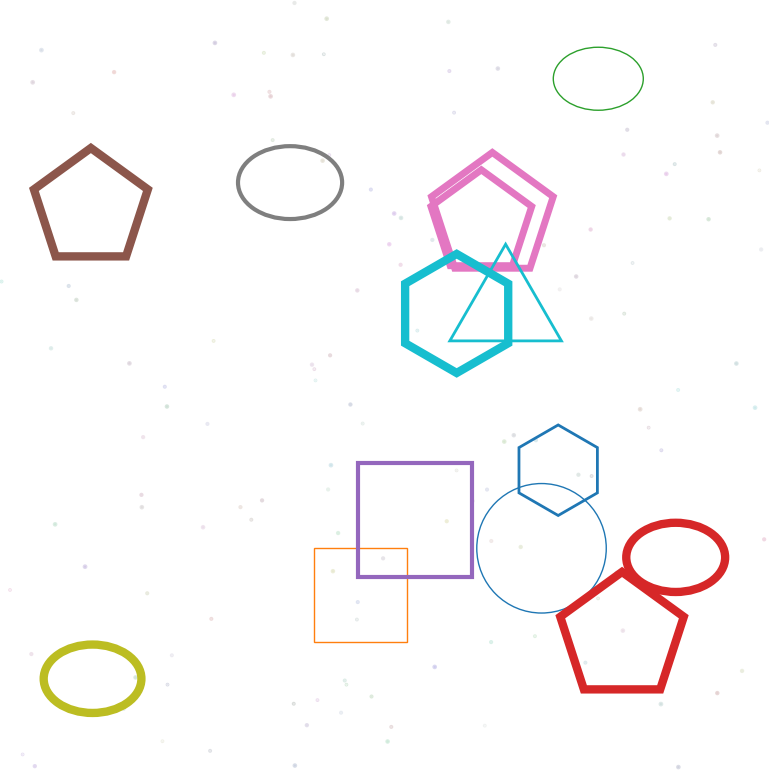[{"shape": "circle", "thickness": 0.5, "radius": 0.42, "center": [0.703, 0.288]}, {"shape": "hexagon", "thickness": 1, "radius": 0.29, "center": [0.725, 0.389]}, {"shape": "square", "thickness": 0.5, "radius": 0.3, "center": [0.468, 0.228]}, {"shape": "oval", "thickness": 0.5, "radius": 0.29, "center": [0.777, 0.898]}, {"shape": "pentagon", "thickness": 3, "radius": 0.42, "center": [0.808, 0.173]}, {"shape": "oval", "thickness": 3, "radius": 0.32, "center": [0.878, 0.276]}, {"shape": "square", "thickness": 1.5, "radius": 0.37, "center": [0.539, 0.324]}, {"shape": "pentagon", "thickness": 3, "radius": 0.39, "center": [0.118, 0.73]}, {"shape": "pentagon", "thickness": 2.5, "radius": 0.42, "center": [0.639, 0.719]}, {"shape": "pentagon", "thickness": 2.5, "radius": 0.34, "center": [0.625, 0.711]}, {"shape": "oval", "thickness": 1.5, "radius": 0.34, "center": [0.377, 0.763]}, {"shape": "oval", "thickness": 3, "radius": 0.32, "center": [0.12, 0.118]}, {"shape": "triangle", "thickness": 1, "radius": 0.42, "center": [0.657, 0.599]}, {"shape": "hexagon", "thickness": 3, "radius": 0.39, "center": [0.593, 0.593]}]